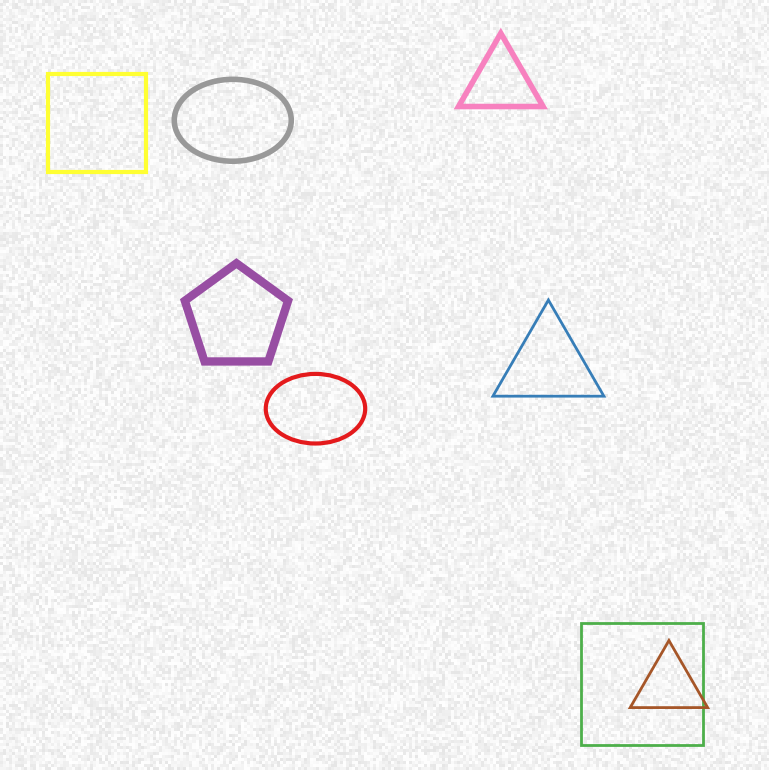[{"shape": "oval", "thickness": 1.5, "radius": 0.32, "center": [0.41, 0.469]}, {"shape": "triangle", "thickness": 1, "radius": 0.42, "center": [0.712, 0.527]}, {"shape": "square", "thickness": 1, "radius": 0.4, "center": [0.834, 0.112]}, {"shape": "pentagon", "thickness": 3, "radius": 0.35, "center": [0.307, 0.588]}, {"shape": "square", "thickness": 1.5, "radius": 0.32, "center": [0.125, 0.841]}, {"shape": "triangle", "thickness": 1, "radius": 0.29, "center": [0.869, 0.11]}, {"shape": "triangle", "thickness": 2, "radius": 0.32, "center": [0.65, 0.893]}, {"shape": "oval", "thickness": 2, "radius": 0.38, "center": [0.302, 0.844]}]